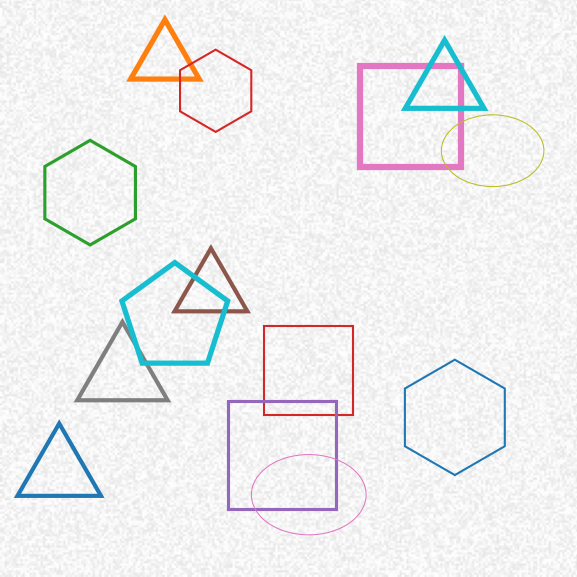[{"shape": "hexagon", "thickness": 1, "radius": 0.5, "center": [0.788, 0.276]}, {"shape": "triangle", "thickness": 2, "radius": 0.42, "center": [0.103, 0.182]}, {"shape": "triangle", "thickness": 2.5, "radius": 0.34, "center": [0.286, 0.896]}, {"shape": "hexagon", "thickness": 1.5, "radius": 0.45, "center": [0.156, 0.666]}, {"shape": "hexagon", "thickness": 1, "radius": 0.36, "center": [0.373, 0.842]}, {"shape": "square", "thickness": 1, "radius": 0.39, "center": [0.535, 0.357]}, {"shape": "square", "thickness": 1.5, "radius": 0.47, "center": [0.488, 0.211]}, {"shape": "triangle", "thickness": 2, "radius": 0.36, "center": [0.365, 0.496]}, {"shape": "oval", "thickness": 0.5, "radius": 0.5, "center": [0.535, 0.142]}, {"shape": "square", "thickness": 3, "radius": 0.44, "center": [0.711, 0.798]}, {"shape": "triangle", "thickness": 2, "radius": 0.45, "center": [0.212, 0.351]}, {"shape": "oval", "thickness": 0.5, "radius": 0.44, "center": [0.853, 0.738]}, {"shape": "triangle", "thickness": 2.5, "radius": 0.39, "center": [0.77, 0.851]}, {"shape": "pentagon", "thickness": 2.5, "radius": 0.48, "center": [0.303, 0.448]}]